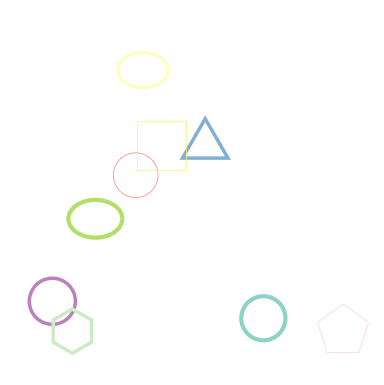[{"shape": "circle", "thickness": 3, "radius": 0.29, "center": [0.684, 0.173]}, {"shape": "oval", "thickness": 2, "radius": 0.33, "center": [0.371, 0.818]}, {"shape": "circle", "thickness": 0.5, "radius": 0.29, "center": [0.352, 0.545]}, {"shape": "triangle", "thickness": 2.5, "radius": 0.34, "center": [0.533, 0.623]}, {"shape": "oval", "thickness": 3, "radius": 0.35, "center": [0.248, 0.432]}, {"shape": "pentagon", "thickness": 0.5, "radius": 0.35, "center": [0.891, 0.141]}, {"shape": "circle", "thickness": 2.5, "radius": 0.3, "center": [0.136, 0.217]}, {"shape": "hexagon", "thickness": 2.5, "radius": 0.29, "center": [0.188, 0.14]}, {"shape": "square", "thickness": 0.5, "radius": 0.32, "center": [0.419, 0.622]}]